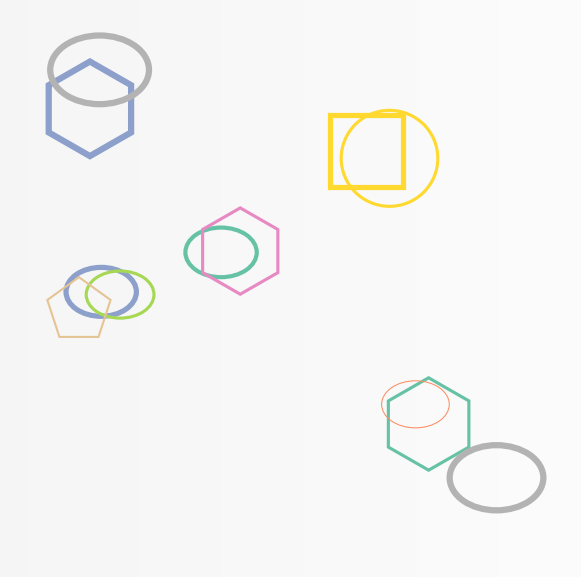[{"shape": "hexagon", "thickness": 1.5, "radius": 0.4, "center": [0.737, 0.265]}, {"shape": "oval", "thickness": 2, "radius": 0.31, "center": [0.38, 0.562]}, {"shape": "oval", "thickness": 0.5, "radius": 0.29, "center": [0.715, 0.299]}, {"shape": "oval", "thickness": 2.5, "radius": 0.3, "center": [0.174, 0.494]}, {"shape": "hexagon", "thickness": 3, "radius": 0.41, "center": [0.155, 0.811]}, {"shape": "hexagon", "thickness": 1.5, "radius": 0.37, "center": [0.413, 0.564]}, {"shape": "oval", "thickness": 1.5, "radius": 0.29, "center": [0.207, 0.489]}, {"shape": "circle", "thickness": 1.5, "radius": 0.42, "center": [0.67, 0.725]}, {"shape": "square", "thickness": 2.5, "radius": 0.31, "center": [0.631, 0.737]}, {"shape": "pentagon", "thickness": 1, "radius": 0.29, "center": [0.136, 0.462]}, {"shape": "oval", "thickness": 3, "radius": 0.42, "center": [0.171, 0.878]}, {"shape": "oval", "thickness": 3, "radius": 0.4, "center": [0.854, 0.172]}]